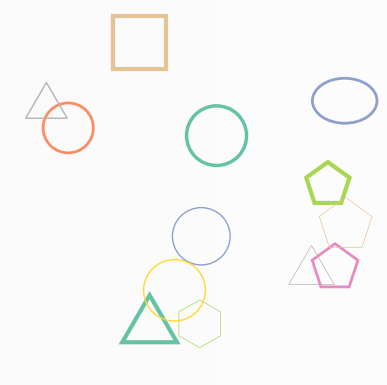[{"shape": "circle", "thickness": 2.5, "radius": 0.39, "center": [0.559, 0.648]}, {"shape": "triangle", "thickness": 3, "radius": 0.41, "center": [0.386, 0.152]}, {"shape": "circle", "thickness": 2, "radius": 0.32, "center": [0.176, 0.668]}, {"shape": "oval", "thickness": 2, "radius": 0.42, "center": [0.89, 0.738]}, {"shape": "circle", "thickness": 1, "radius": 0.37, "center": [0.519, 0.386]}, {"shape": "pentagon", "thickness": 2, "radius": 0.31, "center": [0.865, 0.305]}, {"shape": "pentagon", "thickness": 3, "radius": 0.29, "center": [0.846, 0.52]}, {"shape": "hexagon", "thickness": 0.5, "radius": 0.31, "center": [0.515, 0.159]}, {"shape": "circle", "thickness": 1, "radius": 0.4, "center": [0.45, 0.246]}, {"shape": "pentagon", "thickness": 0.5, "radius": 0.36, "center": [0.892, 0.416]}, {"shape": "square", "thickness": 3, "radius": 0.35, "center": [0.36, 0.889]}, {"shape": "triangle", "thickness": 0.5, "radius": 0.34, "center": [0.804, 0.295]}, {"shape": "triangle", "thickness": 1, "radius": 0.31, "center": [0.12, 0.724]}]